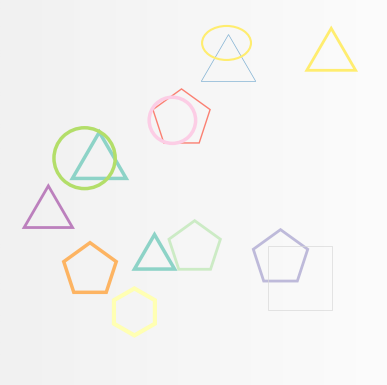[{"shape": "triangle", "thickness": 2.5, "radius": 0.4, "center": [0.256, 0.577]}, {"shape": "triangle", "thickness": 2.5, "radius": 0.3, "center": [0.399, 0.331]}, {"shape": "hexagon", "thickness": 3, "radius": 0.3, "center": [0.347, 0.19]}, {"shape": "pentagon", "thickness": 2, "radius": 0.37, "center": [0.724, 0.33]}, {"shape": "pentagon", "thickness": 1, "radius": 0.39, "center": [0.468, 0.691]}, {"shape": "triangle", "thickness": 0.5, "radius": 0.41, "center": [0.59, 0.829]}, {"shape": "pentagon", "thickness": 2.5, "radius": 0.36, "center": [0.232, 0.298]}, {"shape": "circle", "thickness": 2.5, "radius": 0.4, "center": [0.218, 0.589]}, {"shape": "circle", "thickness": 2.5, "radius": 0.3, "center": [0.445, 0.688]}, {"shape": "square", "thickness": 0.5, "radius": 0.41, "center": [0.773, 0.278]}, {"shape": "triangle", "thickness": 2, "radius": 0.36, "center": [0.125, 0.445]}, {"shape": "pentagon", "thickness": 2, "radius": 0.35, "center": [0.502, 0.357]}, {"shape": "oval", "thickness": 1.5, "radius": 0.32, "center": [0.585, 0.888]}, {"shape": "triangle", "thickness": 2, "radius": 0.36, "center": [0.855, 0.854]}]